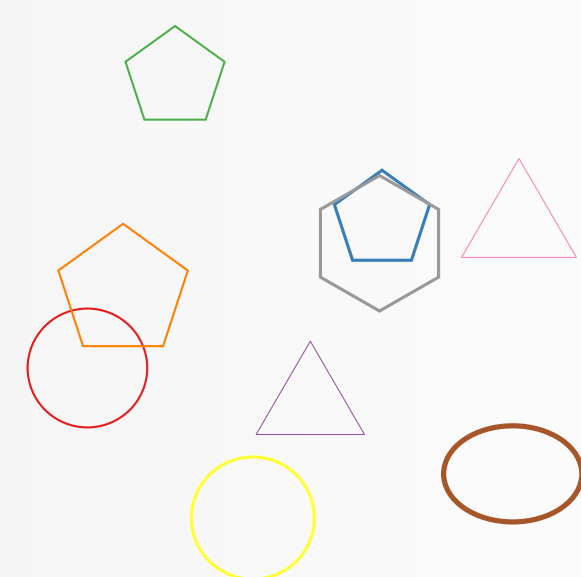[{"shape": "circle", "thickness": 1, "radius": 0.51, "center": [0.15, 0.362]}, {"shape": "pentagon", "thickness": 1.5, "radius": 0.43, "center": [0.657, 0.618]}, {"shape": "pentagon", "thickness": 1, "radius": 0.45, "center": [0.301, 0.864]}, {"shape": "triangle", "thickness": 0.5, "radius": 0.54, "center": [0.534, 0.301]}, {"shape": "pentagon", "thickness": 1, "radius": 0.59, "center": [0.212, 0.494]}, {"shape": "circle", "thickness": 1.5, "radius": 0.53, "center": [0.435, 0.102]}, {"shape": "oval", "thickness": 2.5, "radius": 0.59, "center": [0.882, 0.179]}, {"shape": "triangle", "thickness": 0.5, "radius": 0.57, "center": [0.893, 0.61]}, {"shape": "hexagon", "thickness": 1.5, "radius": 0.59, "center": [0.653, 0.578]}]